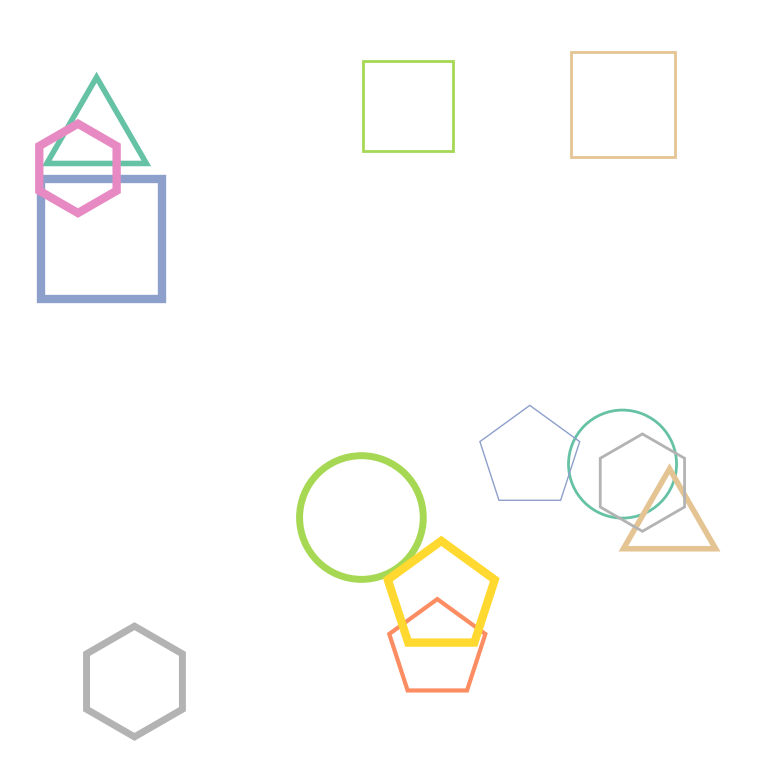[{"shape": "circle", "thickness": 1, "radius": 0.35, "center": [0.808, 0.397]}, {"shape": "triangle", "thickness": 2, "radius": 0.37, "center": [0.125, 0.825]}, {"shape": "pentagon", "thickness": 1.5, "radius": 0.33, "center": [0.568, 0.156]}, {"shape": "square", "thickness": 3, "radius": 0.39, "center": [0.132, 0.69]}, {"shape": "pentagon", "thickness": 0.5, "radius": 0.34, "center": [0.688, 0.405]}, {"shape": "hexagon", "thickness": 3, "radius": 0.29, "center": [0.101, 0.781]}, {"shape": "square", "thickness": 1, "radius": 0.29, "center": [0.53, 0.862]}, {"shape": "circle", "thickness": 2.5, "radius": 0.4, "center": [0.469, 0.328]}, {"shape": "pentagon", "thickness": 3, "radius": 0.37, "center": [0.573, 0.225]}, {"shape": "triangle", "thickness": 2, "radius": 0.35, "center": [0.87, 0.322]}, {"shape": "square", "thickness": 1, "radius": 0.34, "center": [0.809, 0.864]}, {"shape": "hexagon", "thickness": 2.5, "radius": 0.36, "center": [0.175, 0.115]}, {"shape": "hexagon", "thickness": 1, "radius": 0.32, "center": [0.834, 0.373]}]